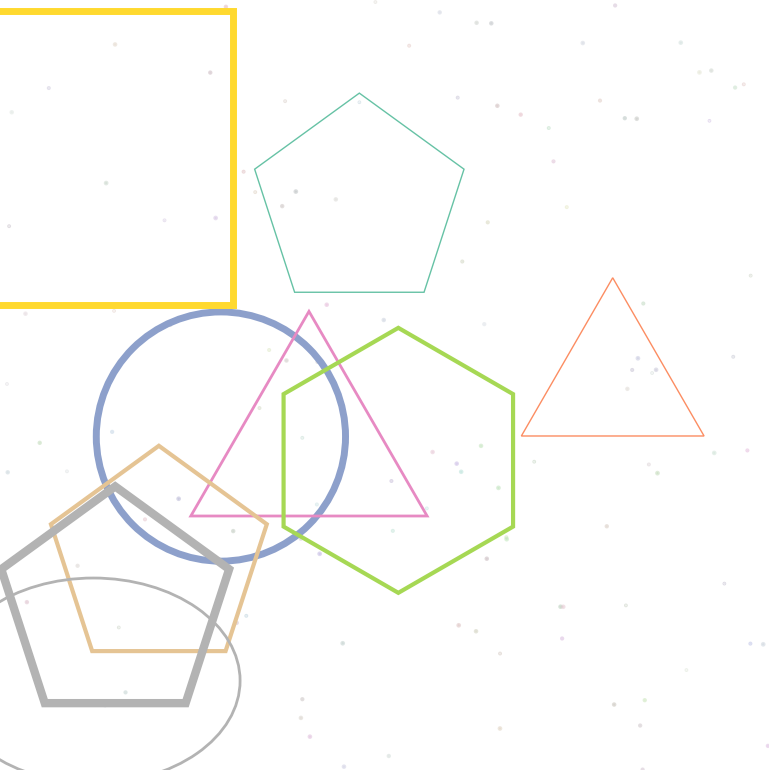[{"shape": "pentagon", "thickness": 0.5, "radius": 0.71, "center": [0.467, 0.736]}, {"shape": "triangle", "thickness": 0.5, "radius": 0.68, "center": [0.796, 0.502]}, {"shape": "circle", "thickness": 2.5, "radius": 0.81, "center": [0.287, 0.433]}, {"shape": "triangle", "thickness": 1, "radius": 0.89, "center": [0.401, 0.418]}, {"shape": "hexagon", "thickness": 1.5, "radius": 0.86, "center": [0.517, 0.402]}, {"shape": "square", "thickness": 2.5, "radius": 0.95, "center": [0.112, 0.795]}, {"shape": "pentagon", "thickness": 1.5, "radius": 0.74, "center": [0.206, 0.274]}, {"shape": "oval", "thickness": 1, "radius": 0.95, "center": [0.121, 0.116]}, {"shape": "pentagon", "thickness": 3, "radius": 0.78, "center": [0.15, 0.213]}]